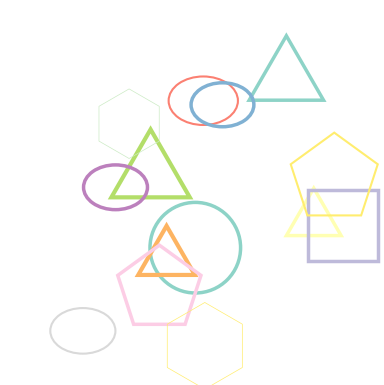[{"shape": "triangle", "thickness": 2.5, "radius": 0.56, "center": [0.744, 0.795]}, {"shape": "circle", "thickness": 2.5, "radius": 0.59, "center": [0.507, 0.357]}, {"shape": "triangle", "thickness": 2.5, "radius": 0.41, "center": [0.815, 0.429]}, {"shape": "square", "thickness": 2.5, "radius": 0.46, "center": [0.891, 0.415]}, {"shape": "oval", "thickness": 1.5, "radius": 0.45, "center": [0.528, 0.738]}, {"shape": "oval", "thickness": 2.5, "radius": 0.41, "center": [0.578, 0.728]}, {"shape": "triangle", "thickness": 3, "radius": 0.42, "center": [0.433, 0.328]}, {"shape": "triangle", "thickness": 3, "radius": 0.59, "center": [0.391, 0.546]}, {"shape": "pentagon", "thickness": 2.5, "radius": 0.57, "center": [0.414, 0.25]}, {"shape": "oval", "thickness": 1.5, "radius": 0.42, "center": [0.215, 0.141]}, {"shape": "oval", "thickness": 2.5, "radius": 0.42, "center": [0.3, 0.514]}, {"shape": "hexagon", "thickness": 0.5, "radius": 0.45, "center": [0.335, 0.679]}, {"shape": "pentagon", "thickness": 1.5, "radius": 0.59, "center": [0.868, 0.537]}, {"shape": "hexagon", "thickness": 0.5, "radius": 0.56, "center": [0.532, 0.102]}]